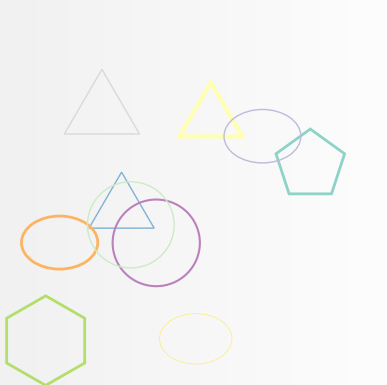[{"shape": "pentagon", "thickness": 2, "radius": 0.47, "center": [0.801, 0.572]}, {"shape": "triangle", "thickness": 3, "radius": 0.47, "center": [0.544, 0.692]}, {"shape": "oval", "thickness": 1, "radius": 0.5, "center": [0.677, 0.646]}, {"shape": "triangle", "thickness": 1, "radius": 0.49, "center": [0.314, 0.456]}, {"shape": "oval", "thickness": 2, "radius": 0.49, "center": [0.154, 0.37]}, {"shape": "hexagon", "thickness": 2, "radius": 0.58, "center": [0.118, 0.115]}, {"shape": "triangle", "thickness": 1, "radius": 0.56, "center": [0.263, 0.708]}, {"shape": "circle", "thickness": 1.5, "radius": 0.56, "center": [0.403, 0.369]}, {"shape": "circle", "thickness": 1, "radius": 0.56, "center": [0.338, 0.416]}, {"shape": "oval", "thickness": 0.5, "radius": 0.47, "center": [0.505, 0.12]}]